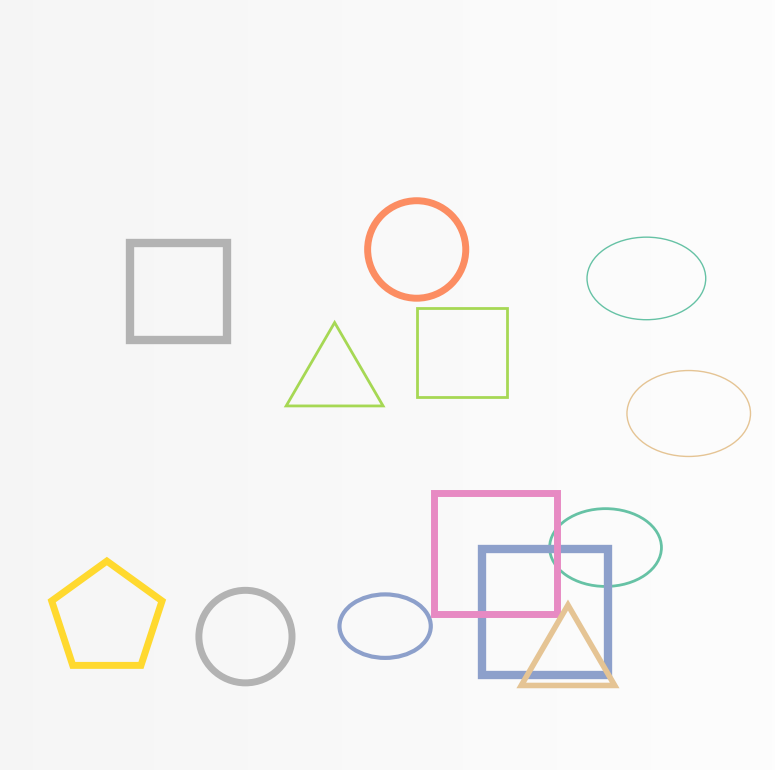[{"shape": "oval", "thickness": 1, "radius": 0.36, "center": [0.781, 0.289]}, {"shape": "oval", "thickness": 0.5, "radius": 0.38, "center": [0.834, 0.638]}, {"shape": "circle", "thickness": 2.5, "radius": 0.32, "center": [0.538, 0.676]}, {"shape": "square", "thickness": 3, "radius": 0.41, "center": [0.703, 0.205]}, {"shape": "oval", "thickness": 1.5, "radius": 0.29, "center": [0.497, 0.187]}, {"shape": "square", "thickness": 2.5, "radius": 0.4, "center": [0.64, 0.281]}, {"shape": "square", "thickness": 1, "radius": 0.29, "center": [0.597, 0.542]}, {"shape": "triangle", "thickness": 1, "radius": 0.36, "center": [0.432, 0.509]}, {"shape": "pentagon", "thickness": 2.5, "radius": 0.37, "center": [0.138, 0.196]}, {"shape": "oval", "thickness": 0.5, "radius": 0.4, "center": [0.889, 0.463]}, {"shape": "triangle", "thickness": 2, "radius": 0.35, "center": [0.733, 0.145]}, {"shape": "circle", "thickness": 2.5, "radius": 0.3, "center": [0.317, 0.173]}, {"shape": "square", "thickness": 3, "radius": 0.32, "center": [0.23, 0.622]}]